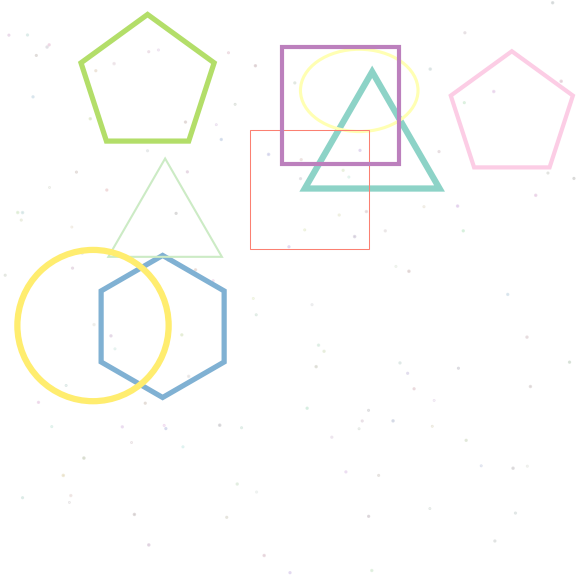[{"shape": "triangle", "thickness": 3, "radius": 0.67, "center": [0.644, 0.74]}, {"shape": "oval", "thickness": 1.5, "radius": 0.51, "center": [0.622, 0.843]}, {"shape": "square", "thickness": 0.5, "radius": 0.52, "center": [0.536, 0.671]}, {"shape": "hexagon", "thickness": 2.5, "radius": 0.61, "center": [0.282, 0.434]}, {"shape": "pentagon", "thickness": 2.5, "radius": 0.61, "center": [0.256, 0.853]}, {"shape": "pentagon", "thickness": 2, "radius": 0.56, "center": [0.886, 0.799]}, {"shape": "square", "thickness": 2, "radius": 0.51, "center": [0.59, 0.816]}, {"shape": "triangle", "thickness": 1, "radius": 0.57, "center": [0.286, 0.611]}, {"shape": "circle", "thickness": 3, "radius": 0.65, "center": [0.161, 0.435]}]